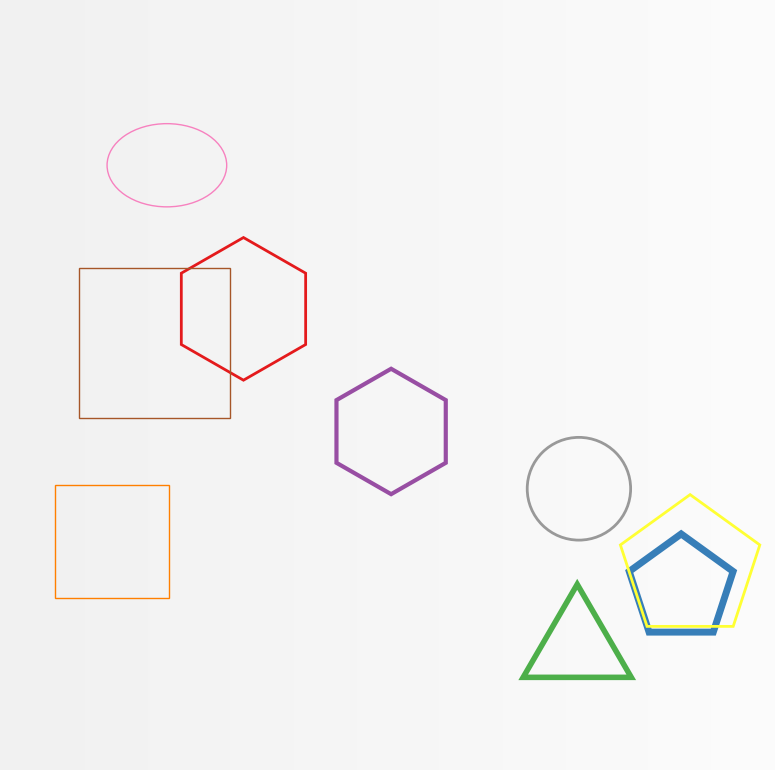[{"shape": "hexagon", "thickness": 1, "radius": 0.46, "center": [0.314, 0.599]}, {"shape": "pentagon", "thickness": 2.5, "radius": 0.35, "center": [0.879, 0.236]}, {"shape": "triangle", "thickness": 2, "radius": 0.4, "center": [0.745, 0.161]}, {"shape": "hexagon", "thickness": 1.5, "radius": 0.41, "center": [0.505, 0.44]}, {"shape": "square", "thickness": 0.5, "radius": 0.37, "center": [0.144, 0.297]}, {"shape": "pentagon", "thickness": 1, "radius": 0.47, "center": [0.89, 0.263]}, {"shape": "square", "thickness": 0.5, "radius": 0.49, "center": [0.2, 0.555]}, {"shape": "oval", "thickness": 0.5, "radius": 0.39, "center": [0.215, 0.785]}, {"shape": "circle", "thickness": 1, "radius": 0.33, "center": [0.747, 0.365]}]